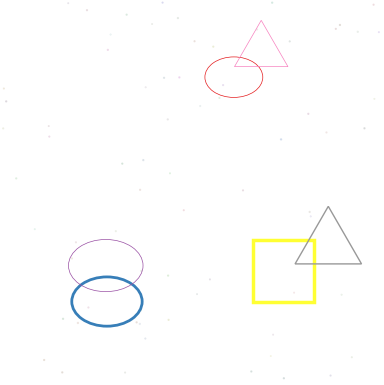[{"shape": "oval", "thickness": 0.5, "radius": 0.38, "center": [0.607, 0.8]}, {"shape": "oval", "thickness": 2, "radius": 0.46, "center": [0.278, 0.217]}, {"shape": "oval", "thickness": 0.5, "radius": 0.48, "center": [0.275, 0.31]}, {"shape": "square", "thickness": 2.5, "radius": 0.4, "center": [0.737, 0.295]}, {"shape": "triangle", "thickness": 0.5, "radius": 0.4, "center": [0.679, 0.867]}, {"shape": "triangle", "thickness": 1, "radius": 0.5, "center": [0.853, 0.364]}]